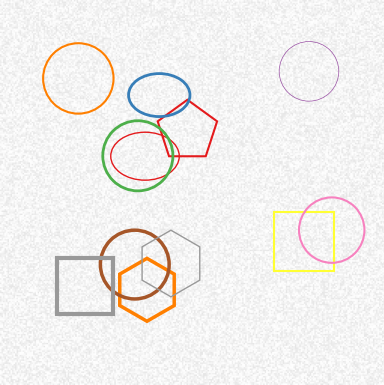[{"shape": "oval", "thickness": 1, "radius": 0.44, "center": [0.377, 0.594]}, {"shape": "pentagon", "thickness": 1.5, "radius": 0.41, "center": [0.487, 0.66]}, {"shape": "oval", "thickness": 2, "radius": 0.4, "center": [0.414, 0.753]}, {"shape": "circle", "thickness": 2, "radius": 0.46, "center": [0.358, 0.595]}, {"shape": "circle", "thickness": 0.5, "radius": 0.39, "center": [0.803, 0.815]}, {"shape": "circle", "thickness": 1.5, "radius": 0.46, "center": [0.203, 0.796]}, {"shape": "hexagon", "thickness": 2.5, "radius": 0.41, "center": [0.382, 0.247]}, {"shape": "square", "thickness": 1.5, "radius": 0.39, "center": [0.789, 0.373]}, {"shape": "circle", "thickness": 2.5, "radius": 0.45, "center": [0.35, 0.313]}, {"shape": "circle", "thickness": 1.5, "radius": 0.42, "center": [0.862, 0.402]}, {"shape": "hexagon", "thickness": 1, "radius": 0.43, "center": [0.444, 0.316]}, {"shape": "square", "thickness": 3, "radius": 0.37, "center": [0.22, 0.257]}]